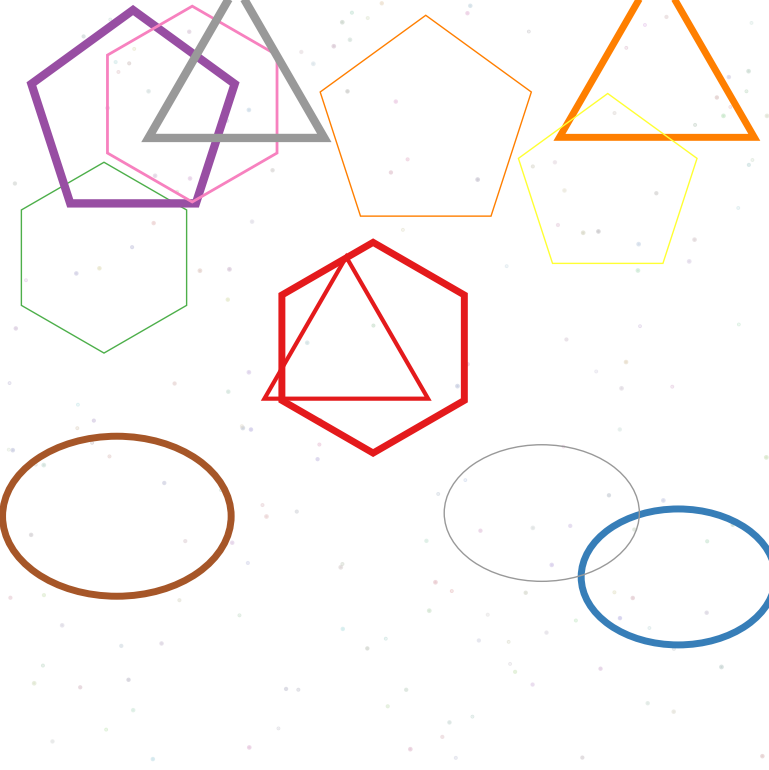[{"shape": "hexagon", "thickness": 2.5, "radius": 0.68, "center": [0.485, 0.548]}, {"shape": "triangle", "thickness": 1.5, "radius": 0.61, "center": [0.45, 0.544]}, {"shape": "oval", "thickness": 2.5, "radius": 0.63, "center": [0.881, 0.251]}, {"shape": "hexagon", "thickness": 0.5, "radius": 0.62, "center": [0.135, 0.665]}, {"shape": "pentagon", "thickness": 3, "radius": 0.69, "center": [0.173, 0.848]}, {"shape": "pentagon", "thickness": 0.5, "radius": 0.72, "center": [0.553, 0.836]}, {"shape": "triangle", "thickness": 2.5, "radius": 0.73, "center": [0.853, 0.895]}, {"shape": "pentagon", "thickness": 0.5, "radius": 0.61, "center": [0.789, 0.757]}, {"shape": "oval", "thickness": 2.5, "radius": 0.74, "center": [0.152, 0.33]}, {"shape": "hexagon", "thickness": 1, "radius": 0.64, "center": [0.25, 0.865]}, {"shape": "oval", "thickness": 0.5, "radius": 0.63, "center": [0.704, 0.334]}, {"shape": "triangle", "thickness": 3, "radius": 0.66, "center": [0.307, 0.887]}]